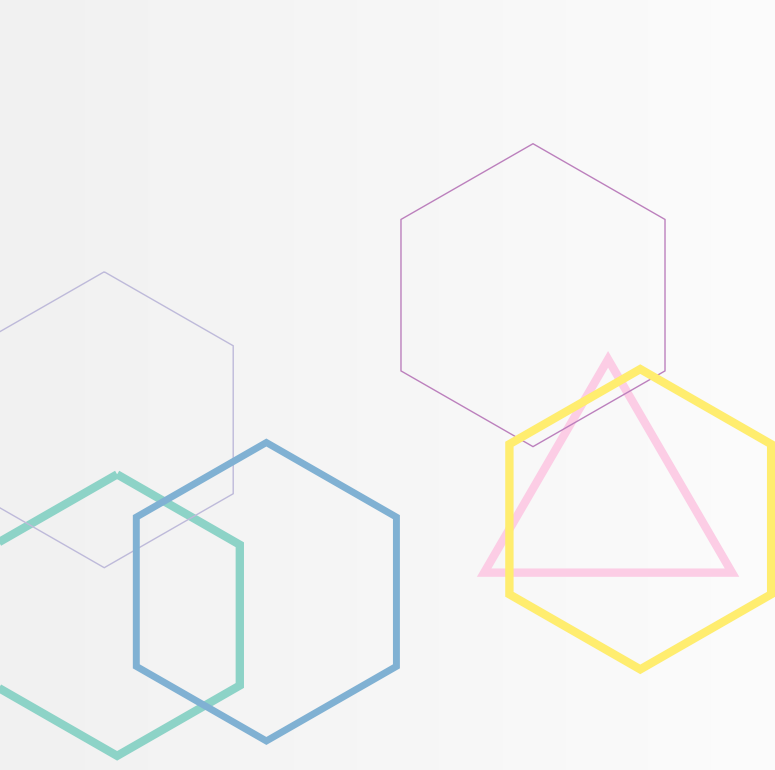[{"shape": "hexagon", "thickness": 3, "radius": 0.91, "center": [0.151, 0.201]}, {"shape": "hexagon", "thickness": 0.5, "radius": 0.96, "center": [0.135, 0.455]}, {"shape": "hexagon", "thickness": 2.5, "radius": 0.97, "center": [0.344, 0.232]}, {"shape": "triangle", "thickness": 3, "radius": 0.92, "center": [0.785, 0.349]}, {"shape": "hexagon", "thickness": 0.5, "radius": 0.98, "center": [0.688, 0.617]}, {"shape": "hexagon", "thickness": 3, "radius": 0.97, "center": [0.826, 0.326]}]